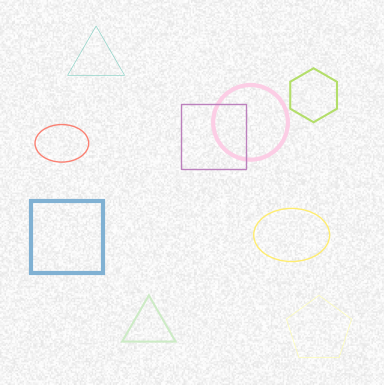[{"shape": "triangle", "thickness": 0.5, "radius": 0.43, "center": [0.25, 0.847]}, {"shape": "pentagon", "thickness": 0.5, "radius": 0.45, "center": [0.829, 0.144]}, {"shape": "oval", "thickness": 1, "radius": 0.35, "center": [0.161, 0.628]}, {"shape": "square", "thickness": 3, "radius": 0.47, "center": [0.175, 0.384]}, {"shape": "hexagon", "thickness": 1.5, "radius": 0.35, "center": [0.815, 0.753]}, {"shape": "circle", "thickness": 3, "radius": 0.49, "center": [0.651, 0.682]}, {"shape": "square", "thickness": 1, "radius": 0.42, "center": [0.555, 0.646]}, {"shape": "triangle", "thickness": 1.5, "radius": 0.4, "center": [0.387, 0.153]}, {"shape": "oval", "thickness": 1, "radius": 0.49, "center": [0.758, 0.39]}]